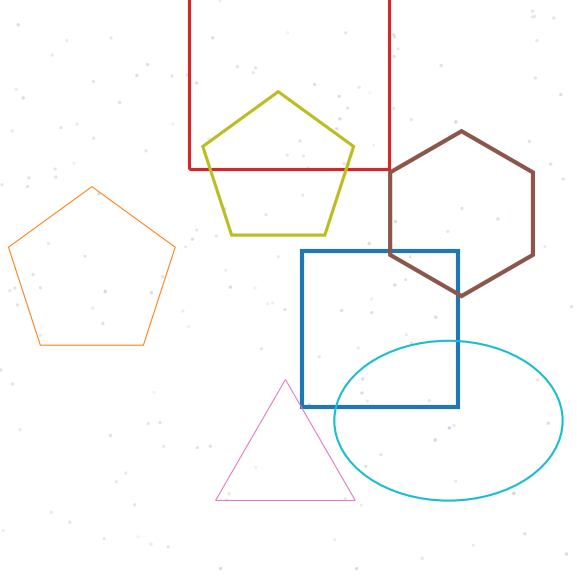[{"shape": "square", "thickness": 2, "radius": 0.67, "center": [0.658, 0.43]}, {"shape": "pentagon", "thickness": 0.5, "radius": 0.76, "center": [0.159, 0.524]}, {"shape": "square", "thickness": 1.5, "radius": 0.87, "center": [0.501, 0.88]}, {"shape": "hexagon", "thickness": 2, "radius": 0.71, "center": [0.799, 0.629]}, {"shape": "triangle", "thickness": 0.5, "radius": 0.7, "center": [0.494, 0.202]}, {"shape": "pentagon", "thickness": 1.5, "radius": 0.69, "center": [0.482, 0.703]}, {"shape": "oval", "thickness": 1, "radius": 0.99, "center": [0.777, 0.271]}]